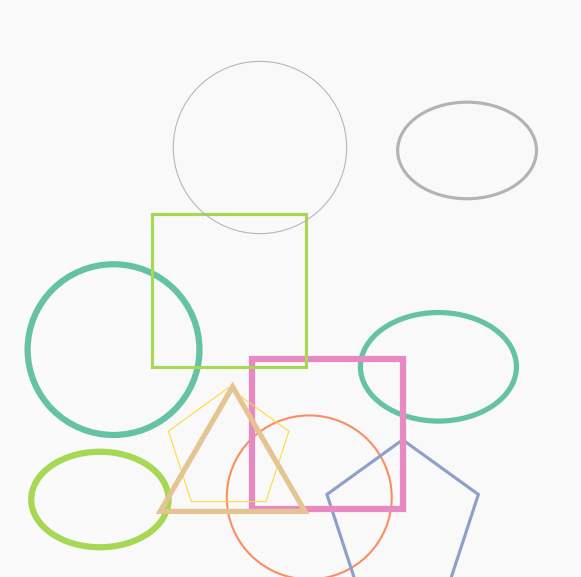[{"shape": "circle", "thickness": 3, "radius": 0.74, "center": [0.195, 0.394]}, {"shape": "oval", "thickness": 2.5, "radius": 0.67, "center": [0.754, 0.364]}, {"shape": "circle", "thickness": 1, "radius": 0.71, "center": [0.532, 0.138]}, {"shape": "pentagon", "thickness": 1.5, "radius": 0.68, "center": [0.693, 0.101]}, {"shape": "square", "thickness": 3, "radius": 0.65, "center": [0.564, 0.248]}, {"shape": "square", "thickness": 1.5, "radius": 0.66, "center": [0.394, 0.496]}, {"shape": "oval", "thickness": 3, "radius": 0.59, "center": [0.172, 0.134]}, {"shape": "pentagon", "thickness": 0.5, "radius": 0.55, "center": [0.393, 0.219]}, {"shape": "triangle", "thickness": 2.5, "radius": 0.72, "center": [0.4, 0.186]}, {"shape": "oval", "thickness": 1.5, "radius": 0.6, "center": [0.804, 0.739]}, {"shape": "circle", "thickness": 0.5, "radius": 0.75, "center": [0.447, 0.744]}]